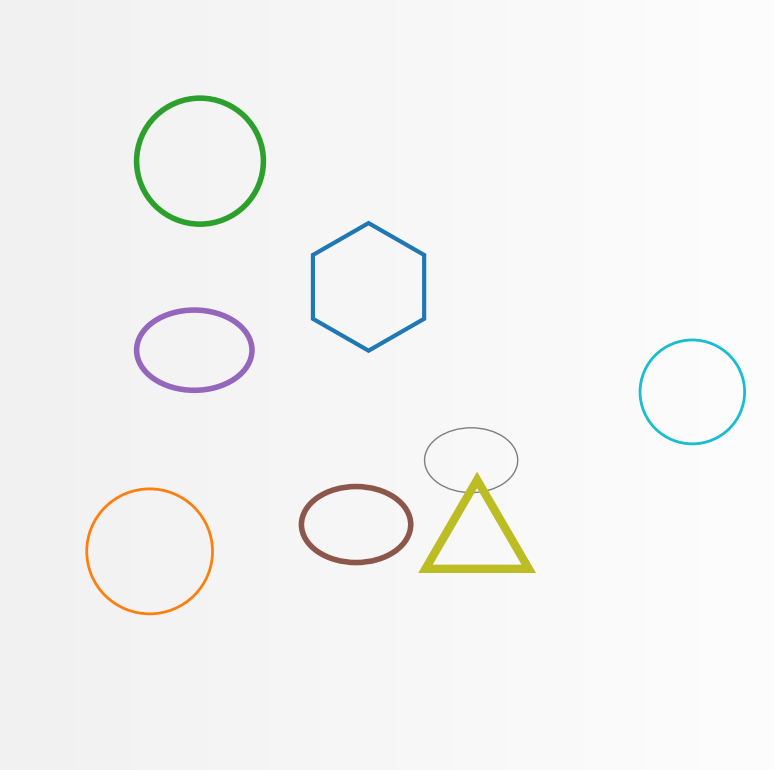[{"shape": "hexagon", "thickness": 1.5, "radius": 0.41, "center": [0.476, 0.627]}, {"shape": "circle", "thickness": 1, "radius": 0.41, "center": [0.193, 0.284]}, {"shape": "circle", "thickness": 2, "radius": 0.41, "center": [0.258, 0.791]}, {"shape": "oval", "thickness": 2, "radius": 0.37, "center": [0.251, 0.545]}, {"shape": "oval", "thickness": 2, "radius": 0.35, "center": [0.459, 0.319]}, {"shape": "oval", "thickness": 0.5, "radius": 0.3, "center": [0.608, 0.402]}, {"shape": "triangle", "thickness": 3, "radius": 0.38, "center": [0.616, 0.3]}, {"shape": "circle", "thickness": 1, "radius": 0.34, "center": [0.893, 0.491]}]